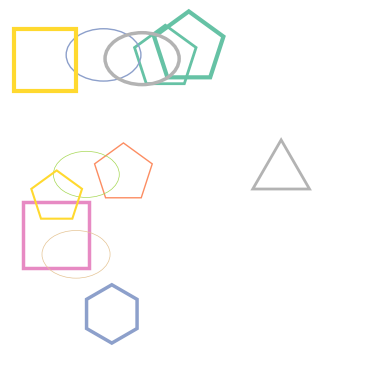[{"shape": "pentagon", "thickness": 2, "radius": 0.42, "center": [0.429, 0.851]}, {"shape": "pentagon", "thickness": 3, "radius": 0.47, "center": [0.49, 0.876]}, {"shape": "pentagon", "thickness": 1, "radius": 0.39, "center": [0.321, 0.55]}, {"shape": "hexagon", "thickness": 2.5, "radius": 0.38, "center": [0.29, 0.185]}, {"shape": "oval", "thickness": 1, "radius": 0.49, "center": [0.269, 0.857]}, {"shape": "square", "thickness": 2.5, "radius": 0.43, "center": [0.146, 0.389]}, {"shape": "oval", "thickness": 0.5, "radius": 0.43, "center": [0.224, 0.547]}, {"shape": "pentagon", "thickness": 1.5, "radius": 0.35, "center": [0.147, 0.488]}, {"shape": "square", "thickness": 3, "radius": 0.4, "center": [0.117, 0.844]}, {"shape": "oval", "thickness": 0.5, "radius": 0.44, "center": [0.198, 0.339]}, {"shape": "oval", "thickness": 2.5, "radius": 0.48, "center": [0.369, 0.848]}, {"shape": "triangle", "thickness": 2, "radius": 0.43, "center": [0.73, 0.552]}]